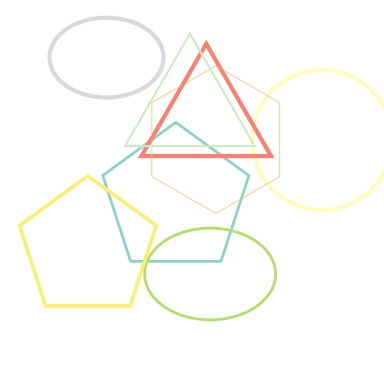[{"shape": "pentagon", "thickness": 2, "radius": 1.0, "center": [0.457, 0.483]}, {"shape": "circle", "thickness": 2.5, "radius": 0.91, "center": [0.836, 0.637]}, {"shape": "triangle", "thickness": 3, "radius": 0.97, "center": [0.536, 0.692]}, {"shape": "hexagon", "thickness": 0.5, "radius": 0.96, "center": [0.561, 0.637]}, {"shape": "oval", "thickness": 2, "radius": 0.85, "center": [0.546, 0.288]}, {"shape": "oval", "thickness": 3, "radius": 0.74, "center": [0.277, 0.85]}, {"shape": "triangle", "thickness": 1.5, "radius": 0.97, "center": [0.493, 0.718]}, {"shape": "pentagon", "thickness": 2.5, "radius": 0.93, "center": [0.228, 0.356]}]